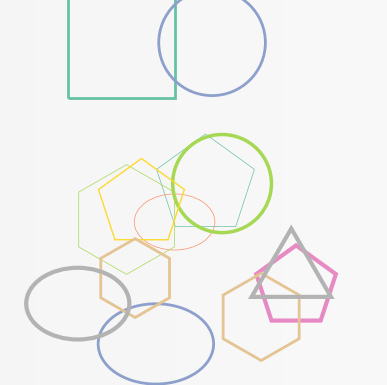[{"shape": "pentagon", "thickness": 0.5, "radius": 0.66, "center": [0.53, 0.519]}, {"shape": "square", "thickness": 2, "radius": 0.69, "center": [0.313, 0.882]}, {"shape": "oval", "thickness": 0.5, "radius": 0.52, "center": [0.451, 0.423]}, {"shape": "circle", "thickness": 2, "radius": 0.69, "center": [0.547, 0.889]}, {"shape": "oval", "thickness": 2, "radius": 0.74, "center": [0.402, 0.107]}, {"shape": "pentagon", "thickness": 3, "radius": 0.54, "center": [0.764, 0.255]}, {"shape": "circle", "thickness": 2.5, "radius": 0.64, "center": [0.573, 0.523]}, {"shape": "hexagon", "thickness": 0.5, "radius": 0.71, "center": [0.327, 0.43]}, {"shape": "pentagon", "thickness": 1, "radius": 0.58, "center": [0.365, 0.472]}, {"shape": "hexagon", "thickness": 2, "radius": 0.57, "center": [0.674, 0.177]}, {"shape": "hexagon", "thickness": 2, "radius": 0.51, "center": [0.349, 0.278]}, {"shape": "triangle", "thickness": 3, "radius": 0.59, "center": [0.752, 0.288]}, {"shape": "oval", "thickness": 3, "radius": 0.67, "center": [0.201, 0.211]}]